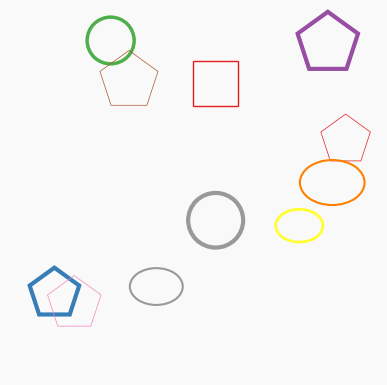[{"shape": "pentagon", "thickness": 0.5, "radius": 0.34, "center": [0.892, 0.636]}, {"shape": "square", "thickness": 1, "radius": 0.29, "center": [0.557, 0.783]}, {"shape": "pentagon", "thickness": 3, "radius": 0.34, "center": [0.14, 0.238]}, {"shape": "circle", "thickness": 2.5, "radius": 0.3, "center": [0.286, 0.895]}, {"shape": "pentagon", "thickness": 3, "radius": 0.41, "center": [0.846, 0.887]}, {"shape": "oval", "thickness": 1.5, "radius": 0.42, "center": [0.857, 0.526]}, {"shape": "oval", "thickness": 2, "radius": 0.3, "center": [0.772, 0.414]}, {"shape": "pentagon", "thickness": 0.5, "radius": 0.39, "center": [0.333, 0.79]}, {"shape": "pentagon", "thickness": 0.5, "radius": 0.36, "center": [0.192, 0.212]}, {"shape": "circle", "thickness": 3, "radius": 0.35, "center": [0.557, 0.428]}, {"shape": "oval", "thickness": 1.5, "radius": 0.34, "center": [0.403, 0.256]}]